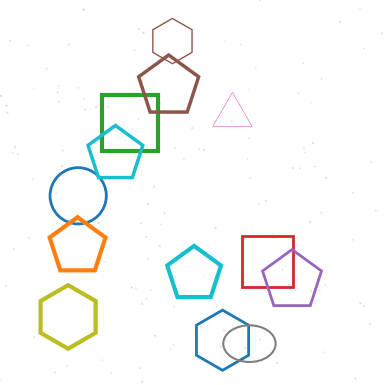[{"shape": "circle", "thickness": 2, "radius": 0.37, "center": [0.203, 0.491]}, {"shape": "hexagon", "thickness": 2, "radius": 0.39, "center": [0.578, 0.116]}, {"shape": "pentagon", "thickness": 3, "radius": 0.38, "center": [0.201, 0.36]}, {"shape": "square", "thickness": 3, "radius": 0.36, "center": [0.337, 0.681]}, {"shape": "square", "thickness": 2, "radius": 0.33, "center": [0.694, 0.322]}, {"shape": "pentagon", "thickness": 2, "radius": 0.4, "center": [0.759, 0.271]}, {"shape": "hexagon", "thickness": 1, "radius": 0.29, "center": [0.448, 0.893]}, {"shape": "pentagon", "thickness": 2.5, "radius": 0.41, "center": [0.438, 0.775]}, {"shape": "triangle", "thickness": 0.5, "radius": 0.3, "center": [0.604, 0.701]}, {"shape": "oval", "thickness": 1.5, "radius": 0.34, "center": [0.648, 0.107]}, {"shape": "hexagon", "thickness": 3, "radius": 0.41, "center": [0.177, 0.177]}, {"shape": "pentagon", "thickness": 2.5, "radius": 0.37, "center": [0.3, 0.599]}, {"shape": "pentagon", "thickness": 3, "radius": 0.37, "center": [0.504, 0.288]}]